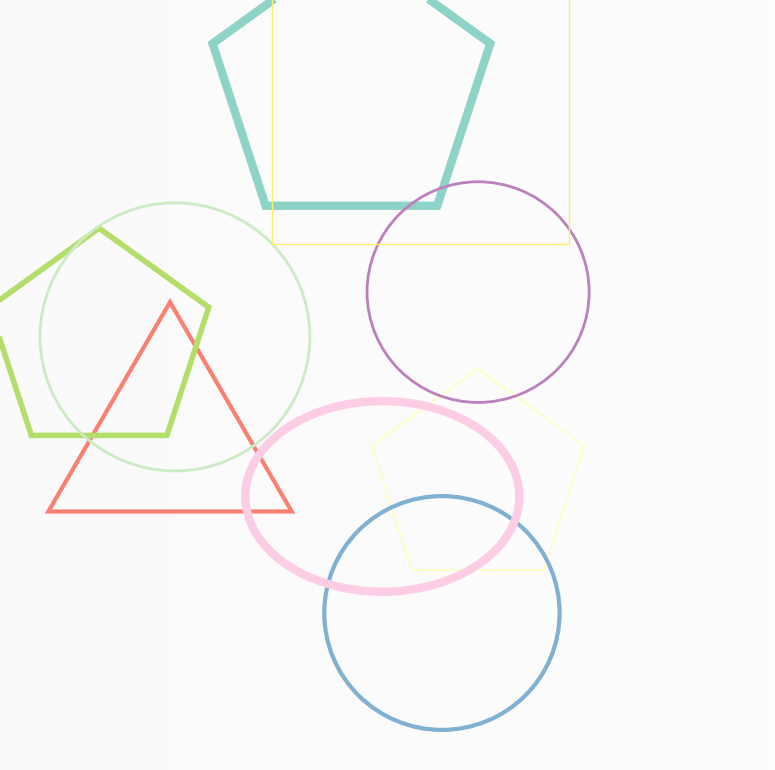[{"shape": "pentagon", "thickness": 3, "radius": 0.94, "center": [0.453, 0.885]}, {"shape": "pentagon", "thickness": 0.5, "radius": 0.72, "center": [0.617, 0.377]}, {"shape": "triangle", "thickness": 1.5, "radius": 0.91, "center": [0.219, 0.426]}, {"shape": "circle", "thickness": 1.5, "radius": 0.76, "center": [0.57, 0.204]}, {"shape": "pentagon", "thickness": 2, "radius": 0.74, "center": [0.128, 0.555]}, {"shape": "oval", "thickness": 3, "radius": 0.88, "center": [0.493, 0.355]}, {"shape": "circle", "thickness": 1, "radius": 0.72, "center": [0.617, 0.621]}, {"shape": "circle", "thickness": 1, "radius": 0.87, "center": [0.226, 0.562]}, {"shape": "square", "thickness": 0.5, "radius": 0.96, "center": [0.543, 0.875]}]